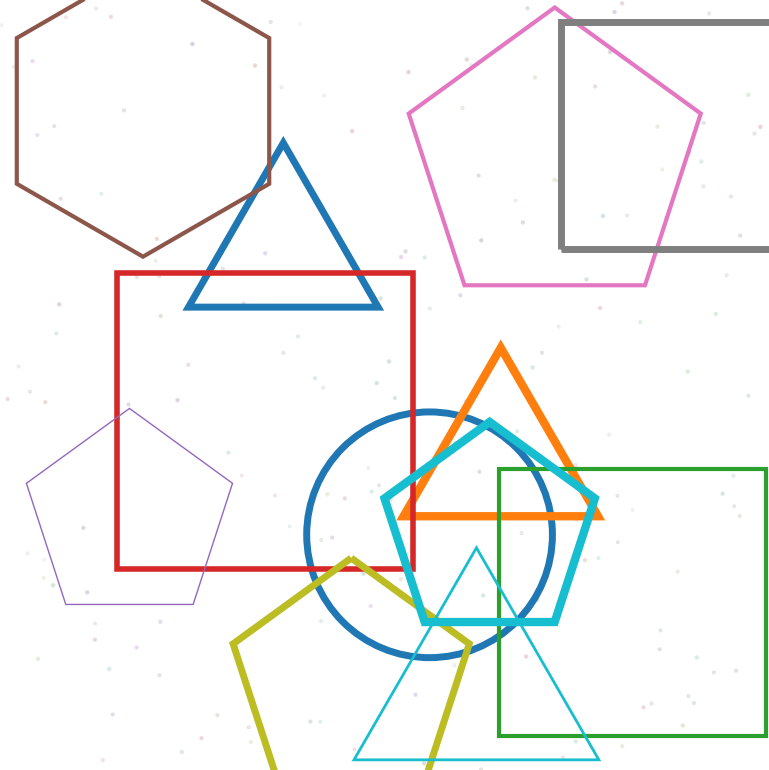[{"shape": "triangle", "thickness": 2.5, "radius": 0.71, "center": [0.368, 0.672]}, {"shape": "circle", "thickness": 2.5, "radius": 0.8, "center": [0.558, 0.305]}, {"shape": "triangle", "thickness": 3, "radius": 0.73, "center": [0.65, 0.402]}, {"shape": "square", "thickness": 1.5, "radius": 0.87, "center": [0.821, 0.218]}, {"shape": "square", "thickness": 2, "radius": 0.96, "center": [0.344, 0.453]}, {"shape": "pentagon", "thickness": 0.5, "radius": 0.7, "center": [0.168, 0.329]}, {"shape": "hexagon", "thickness": 1.5, "radius": 0.95, "center": [0.186, 0.856]}, {"shape": "pentagon", "thickness": 1.5, "radius": 1.0, "center": [0.72, 0.791]}, {"shape": "square", "thickness": 2.5, "radius": 0.74, "center": [0.875, 0.823]}, {"shape": "pentagon", "thickness": 2.5, "radius": 0.81, "center": [0.456, 0.114]}, {"shape": "pentagon", "thickness": 3, "radius": 0.72, "center": [0.636, 0.308]}, {"shape": "triangle", "thickness": 1, "radius": 0.92, "center": [0.619, 0.105]}]